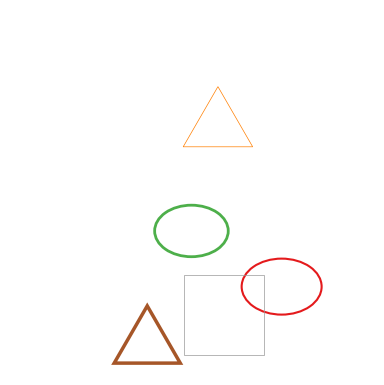[{"shape": "oval", "thickness": 1.5, "radius": 0.52, "center": [0.732, 0.256]}, {"shape": "oval", "thickness": 2, "radius": 0.48, "center": [0.497, 0.4]}, {"shape": "triangle", "thickness": 0.5, "radius": 0.52, "center": [0.566, 0.671]}, {"shape": "triangle", "thickness": 2.5, "radius": 0.5, "center": [0.382, 0.106]}, {"shape": "square", "thickness": 0.5, "radius": 0.52, "center": [0.583, 0.182]}]